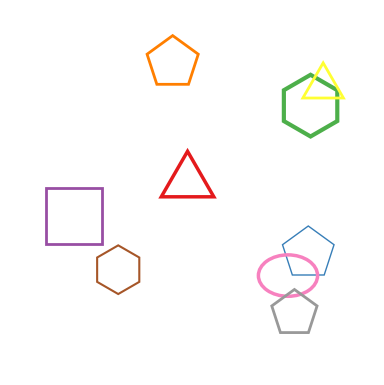[{"shape": "triangle", "thickness": 2.5, "radius": 0.39, "center": [0.487, 0.528]}, {"shape": "pentagon", "thickness": 1, "radius": 0.35, "center": [0.801, 0.343]}, {"shape": "hexagon", "thickness": 3, "radius": 0.4, "center": [0.807, 0.726]}, {"shape": "square", "thickness": 2, "radius": 0.36, "center": [0.193, 0.439]}, {"shape": "pentagon", "thickness": 2, "radius": 0.35, "center": [0.448, 0.838]}, {"shape": "triangle", "thickness": 2, "radius": 0.3, "center": [0.839, 0.776]}, {"shape": "hexagon", "thickness": 1.5, "radius": 0.32, "center": [0.307, 0.299]}, {"shape": "oval", "thickness": 2.5, "radius": 0.38, "center": [0.748, 0.284]}, {"shape": "pentagon", "thickness": 2, "radius": 0.31, "center": [0.765, 0.186]}]